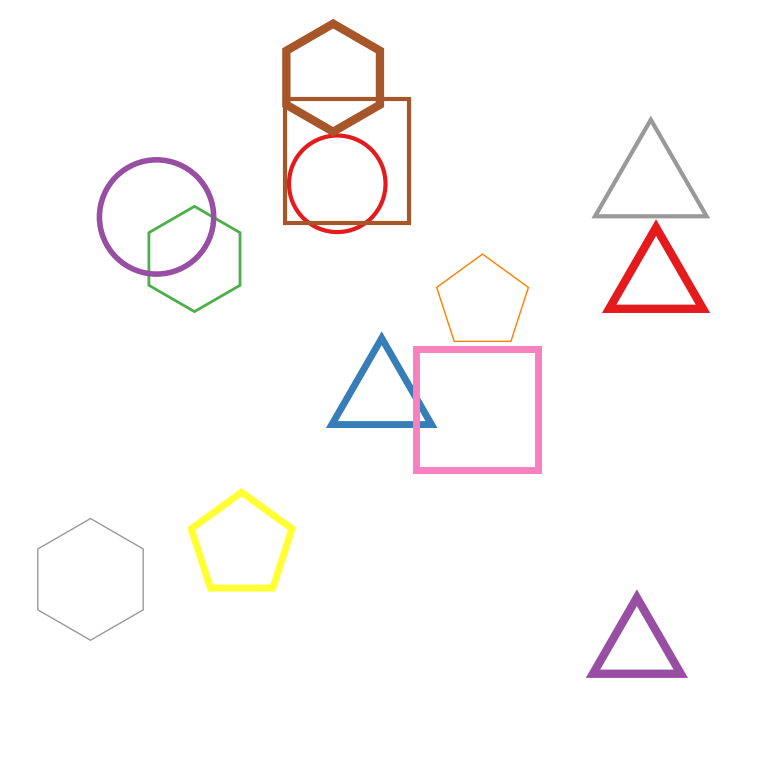[{"shape": "circle", "thickness": 1.5, "radius": 0.31, "center": [0.438, 0.761]}, {"shape": "triangle", "thickness": 3, "radius": 0.35, "center": [0.852, 0.634]}, {"shape": "triangle", "thickness": 2.5, "radius": 0.37, "center": [0.496, 0.486]}, {"shape": "hexagon", "thickness": 1, "radius": 0.34, "center": [0.253, 0.664]}, {"shape": "triangle", "thickness": 3, "radius": 0.33, "center": [0.827, 0.158]}, {"shape": "circle", "thickness": 2, "radius": 0.37, "center": [0.203, 0.718]}, {"shape": "pentagon", "thickness": 0.5, "radius": 0.31, "center": [0.627, 0.607]}, {"shape": "pentagon", "thickness": 2.5, "radius": 0.34, "center": [0.314, 0.292]}, {"shape": "hexagon", "thickness": 3, "radius": 0.35, "center": [0.433, 0.899]}, {"shape": "square", "thickness": 1.5, "radius": 0.4, "center": [0.45, 0.791]}, {"shape": "square", "thickness": 2.5, "radius": 0.39, "center": [0.619, 0.468]}, {"shape": "triangle", "thickness": 1.5, "radius": 0.42, "center": [0.845, 0.761]}, {"shape": "hexagon", "thickness": 0.5, "radius": 0.4, "center": [0.118, 0.248]}]